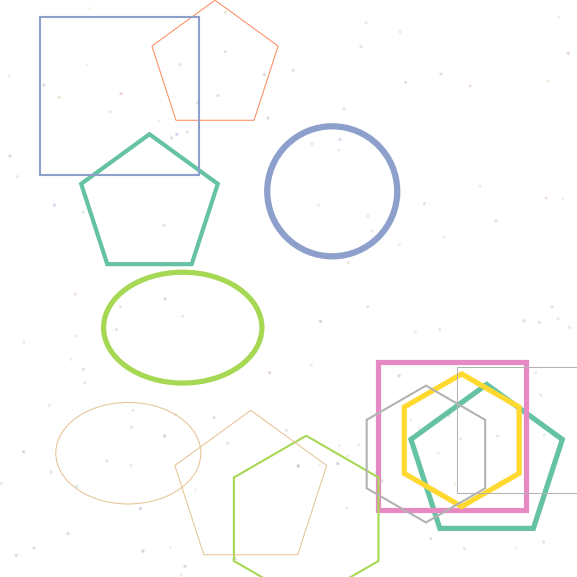[{"shape": "pentagon", "thickness": 2.5, "radius": 0.69, "center": [0.843, 0.196]}, {"shape": "pentagon", "thickness": 2, "radius": 0.62, "center": [0.259, 0.642]}, {"shape": "pentagon", "thickness": 0.5, "radius": 0.57, "center": [0.372, 0.884]}, {"shape": "circle", "thickness": 3, "radius": 0.56, "center": [0.575, 0.668]}, {"shape": "square", "thickness": 1, "radius": 0.69, "center": [0.207, 0.833]}, {"shape": "square", "thickness": 2.5, "radius": 0.64, "center": [0.783, 0.244]}, {"shape": "hexagon", "thickness": 1, "radius": 0.72, "center": [0.53, 0.1]}, {"shape": "oval", "thickness": 2.5, "radius": 0.69, "center": [0.316, 0.432]}, {"shape": "hexagon", "thickness": 2.5, "radius": 0.57, "center": [0.799, 0.237]}, {"shape": "pentagon", "thickness": 0.5, "radius": 0.69, "center": [0.434, 0.15]}, {"shape": "oval", "thickness": 0.5, "radius": 0.63, "center": [0.222, 0.214]}, {"shape": "square", "thickness": 0.5, "radius": 0.55, "center": [0.9, 0.254]}, {"shape": "hexagon", "thickness": 1, "radius": 0.59, "center": [0.738, 0.213]}]